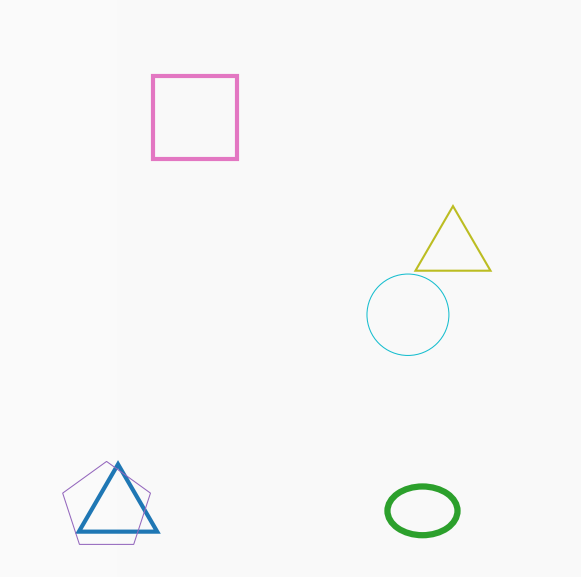[{"shape": "triangle", "thickness": 2, "radius": 0.39, "center": [0.203, 0.117]}, {"shape": "oval", "thickness": 3, "radius": 0.3, "center": [0.727, 0.115]}, {"shape": "pentagon", "thickness": 0.5, "radius": 0.4, "center": [0.183, 0.121]}, {"shape": "square", "thickness": 2, "radius": 0.36, "center": [0.336, 0.795]}, {"shape": "triangle", "thickness": 1, "radius": 0.37, "center": [0.779, 0.568]}, {"shape": "circle", "thickness": 0.5, "radius": 0.35, "center": [0.702, 0.454]}]